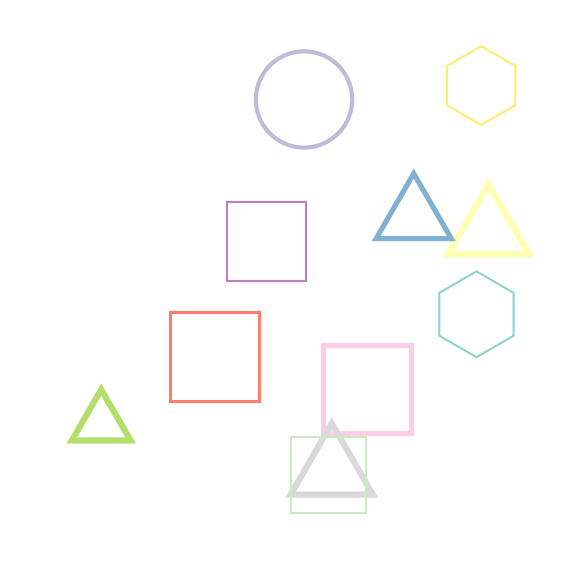[{"shape": "hexagon", "thickness": 1, "radius": 0.37, "center": [0.825, 0.455]}, {"shape": "triangle", "thickness": 3, "radius": 0.4, "center": [0.846, 0.6]}, {"shape": "circle", "thickness": 2, "radius": 0.42, "center": [0.526, 0.827]}, {"shape": "square", "thickness": 1.5, "radius": 0.39, "center": [0.371, 0.382]}, {"shape": "triangle", "thickness": 2.5, "radius": 0.38, "center": [0.716, 0.624]}, {"shape": "triangle", "thickness": 3, "radius": 0.29, "center": [0.175, 0.266]}, {"shape": "square", "thickness": 2.5, "radius": 0.38, "center": [0.636, 0.325]}, {"shape": "triangle", "thickness": 3, "radius": 0.41, "center": [0.574, 0.184]}, {"shape": "square", "thickness": 1, "radius": 0.34, "center": [0.462, 0.581]}, {"shape": "square", "thickness": 1, "radius": 0.33, "center": [0.568, 0.177]}, {"shape": "hexagon", "thickness": 1, "radius": 0.34, "center": [0.833, 0.851]}]